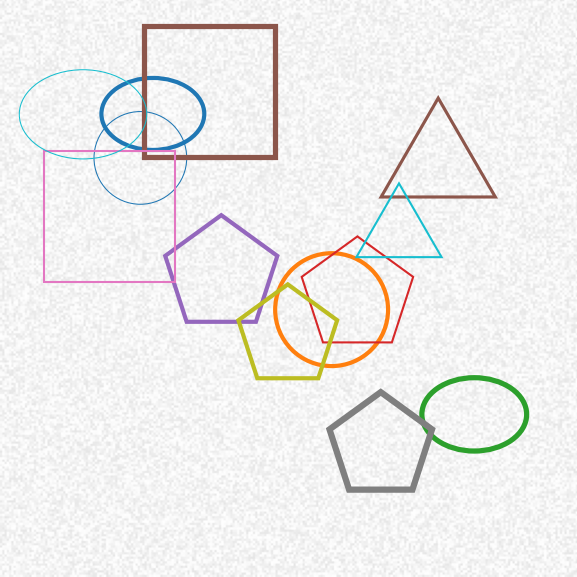[{"shape": "oval", "thickness": 2, "radius": 0.45, "center": [0.265, 0.802]}, {"shape": "circle", "thickness": 0.5, "radius": 0.4, "center": [0.243, 0.726]}, {"shape": "circle", "thickness": 2, "radius": 0.49, "center": [0.574, 0.463]}, {"shape": "oval", "thickness": 2.5, "radius": 0.45, "center": [0.821, 0.282]}, {"shape": "pentagon", "thickness": 1, "radius": 0.51, "center": [0.619, 0.488]}, {"shape": "pentagon", "thickness": 2, "radius": 0.51, "center": [0.383, 0.524]}, {"shape": "triangle", "thickness": 1.5, "radius": 0.57, "center": [0.759, 0.715]}, {"shape": "square", "thickness": 2.5, "radius": 0.57, "center": [0.363, 0.84]}, {"shape": "square", "thickness": 1, "radius": 0.56, "center": [0.19, 0.624]}, {"shape": "pentagon", "thickness": 3, "radius": 0.47, "center": [0.659, 0.227]}, {"shape": "pentagon", "thickness": 2, "radius": 0.45, "center": [0.498, 0.417]}, {"shape": "oval", "thickness": 0.5, "radius": 0.55, "center": [0.144, 0.801]}, {"shape": "triangle", "thickness": 1, "radius": 0.43, "center": [0.691, 0.596]}]